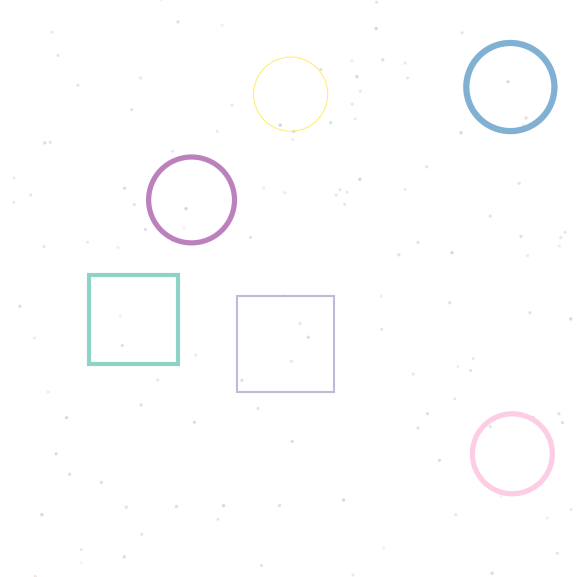[{"shape": "square", "thickness": 2, "radius": 0.38, "center": [0.231, 0.445]}, {"shape": "square", "thickness": 1, "radius": 0.42, "center": [0.495, 0.404]}, {"shape": "circle", "thickness": 3, "radius": 0.38, "center": [0.884, 0.848]}, {"shape": "circle", "thickness": 2.5, "radius": 0.35, "center": [0.887, 0.213]}, {"shape": "circle", "thickness": 2.5, "radius": 0.37, "center": [0.332, 0.653]}, {"shape": "circle", "thickness": 0.5, "radius": 0.32, "center": [0.503, 0.836]}]